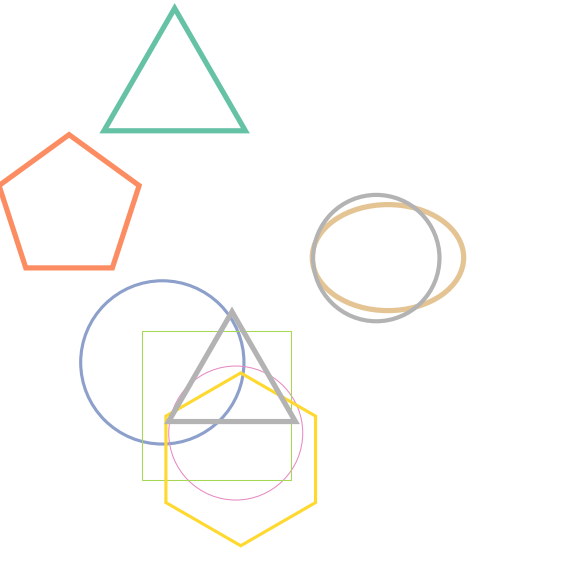[{"shape": "triangle", "thickness": 2.5, "radius": 0.71, "center": [0.302, 0.843]}, {"shape": "pentagon", "thickness": 2.5, "radius": 0.64, "center": [0.12, 0.638]}, {"shape": "circle", "thickness": 1.5, "radius": 0.71, "center": [0.281, 0.372]}, {"shape": "circle", "thickness": 0.5, "radius": 0.58, "center": [0.408, 0.249]}, {"shape": "square", "thickness": 0.5, "radius": 0.65, "center": [0.375, 0.297]}, {"shape": "hexagon", "thickness": 1.5, "radius": 0.75, "center": [0.417, 0.204]}, {"shape": "oval", "thickness": 2.5, "radius": 0.66, "center": [0.672, 0.553]}, {"shape": "triangle", "thickness": 2.5, "radius": 0.63, "center": [0.402, 0.333]}, {"shape": "circle", "thickness": 2, "radius": 0.55, "center": [0.652, 0.552]}]